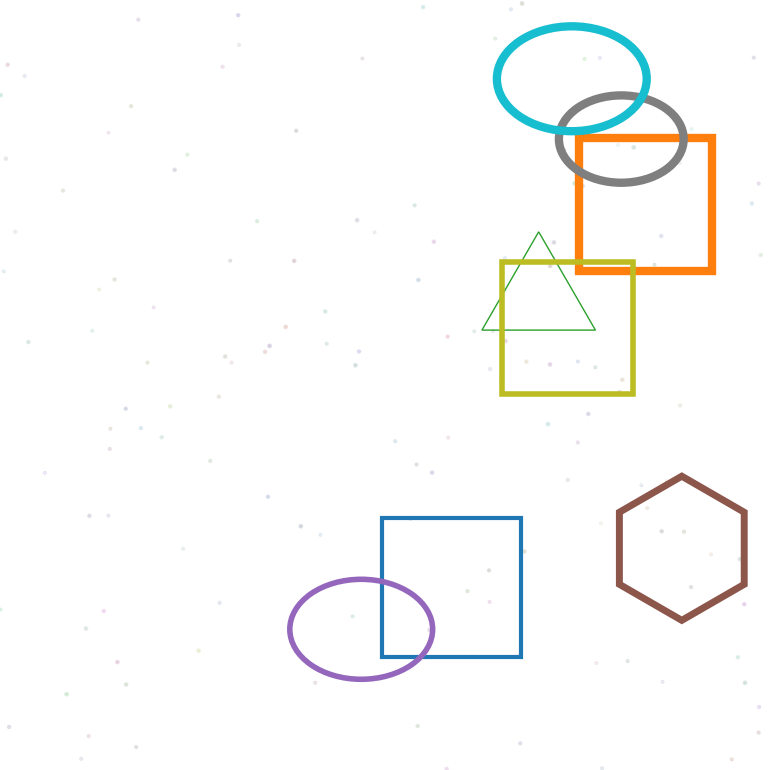[{"shape": "square", "thickness": 1.5, "radius": 0.45, "center": [0.586, 0.237]}, {"shape": "square", "thickness": 3, "radius": 0.43, "center": [0.839, 0.735]}, {"shape": "triangle", "thickness": 0.5, "radius": 0.43, "center": [0.7, 0.614]}, {"shape": "oval", "thickness": 2, "radius": 0.46, "center": [0.469, 0.183]}, {"shape": "hexagon", "thickness": 2.5, "radius": 0.47, "center": [0.885, 0.288]}, {"shape": "oval", "thickness": 3, "radius": 0.41, "center": [0.807, 0.819]}, {"shape": "square", "thickness": 2, "radius": 0.43, "center": [0.737, 0.574]}, {"shape": "oval", "thickness": 3, "radius": 0.49, "center": [0.743, 0.898]}]